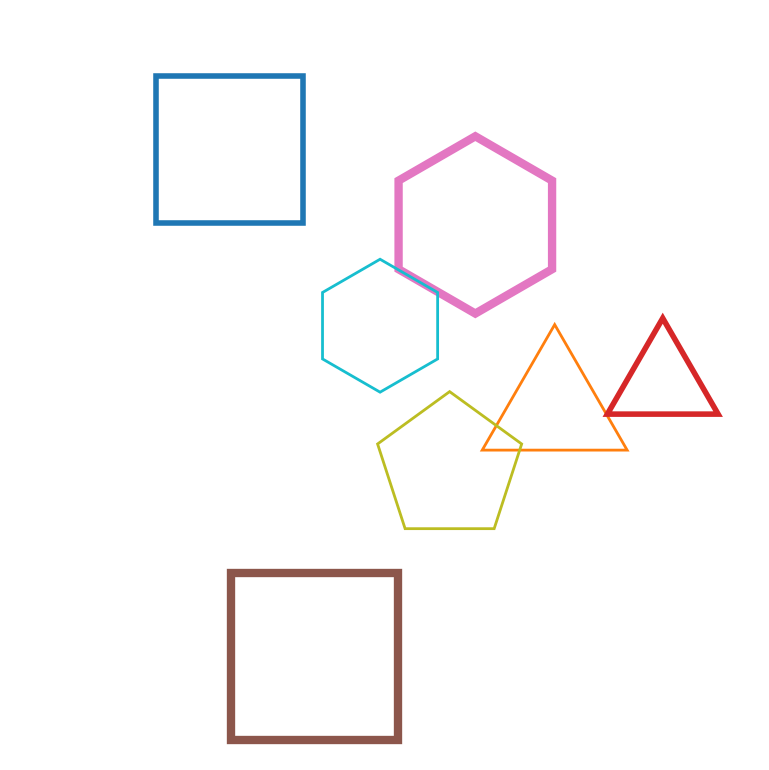[{"shape": "square", "thickness": 2, "radius": 0.48, "center": [0.298, 0.806]}, {"shape": "triangle", "thickness": 1, "radius": 0.54, "center": [0.72, 0.47]}, {"shape": "triangle", "thickness": 2, "radius": 0.42, "center": [0.861, 0.504]}, {"shape": "square", "thickness": 3, "radius": 0.54, "center": [0.408, 0.148]}, {"shape": "hexagon", "thickness": 3, "radius": 0.58, "center": [0.617, 0.708]}, {"shape": "pentagon", "thickness": 1, "radius": 0.49, "center": [0.584, 0.393]}, {"shape": "hexagon", "thickness": 1, "radius": 0.43, "center": [0.494, 0.577]}]